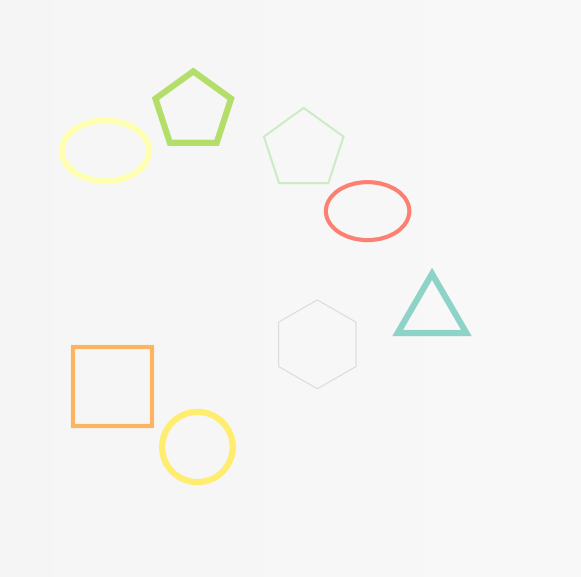[{"shape": "triangle", "thickness": 3, "radius": 0.34, "center": [0.743, 0.457]}, {"shape": "oval", "thickness": 3, "radius": 0.37, "center": [0.181, 0.738]}, {"shape": "oval", "thickness": 2, "radius": 0.36, "center": [0.632, 0.634]}, {"shape": "square", "thickness": 2, "radius": 0.34, "center": [0.193, 0.33]}, {"shape": "pentagon", "thickness": 3, "radius": 0.34, "center": [0.333, 0.807]}, {"shape": "hexagon", "thickness": 0.5, "radius": 0.38, "center": [0.546, 0.403]}, {"shape": "pentagon", "thickness": 1, "radius": 0.36, "center": [0.522, 0.74]}, {"shape": "circle", "thickness": 3, "radius": 0.3, "center": [0.34, 0.225]}]